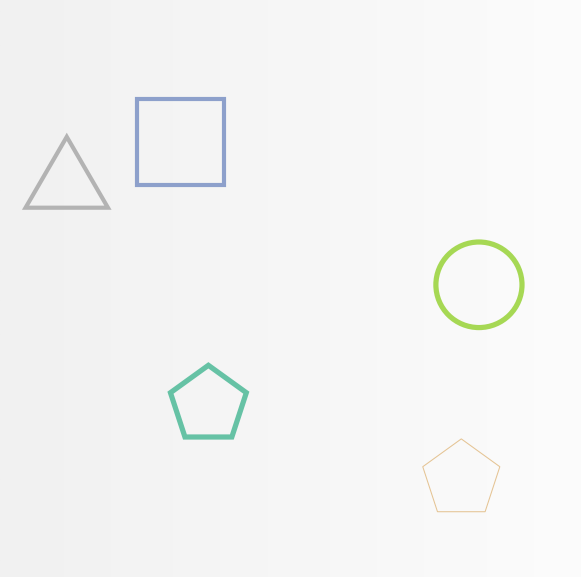[{"shape": "pentagon", "thickness": 2.5, "radius": 0.34, "center": [0.359, 0.298]}, {"shape": "square", "thickness": 2, "radius": 0.37, "center": [0.31, 0.753]}, {"shape": "circle", "thickness": 2.5, "radius": 0.37, "center": [0.824, 0.506]}, {"shape": "pentagon", "thickness": 0.5, "radius": 0.35, "center": [0.794, 0.169]}, {"shape": "triangle", "thickness": 2, "radius": 0.41, "center": [0.115, 0.68]}]